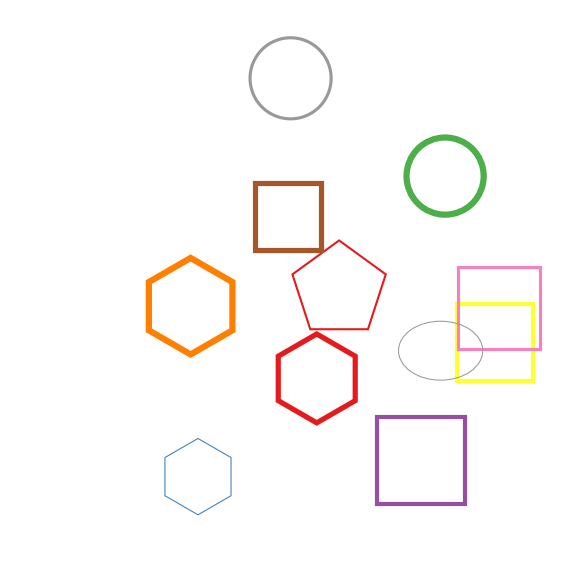[{"shape": "hexagon", "thickness": 2.5, "radius": 0.38, "center": [0.548, 0.344]}, {"shape": "pentagon", "thickness": 1, "radius": 0.42, "center": [0.587, 0.498]}, {"shape": "hexagon", "thickness": 0.5, "radius": 0.33, "center": [0.343, 0.174]}, {"shape": "circle", "thickness": 3, "radius": 0.33, "center": [0.771, 0.694]}, {"shape": "square", "thickness": 2, "radius": 0.38, "center": [0.728, 0.202]}, {"shape": "hexagon", "thickness": 3, "radius": 0.42, "center": [0.33, 0.469]}, {"shape": "square", "thickness": 2, "radius": 0.33, "center": [0.857, 0.406]}, {"shape": "square", "thickness": 2.5, "radius": 0.29, "center": [0.499, 0.624]}, {"shape": "square", "thickness": 1.5, "radius": 0.35, "center": [0.865, 0.467]}, {"shape": "oval", "thickness": 0.5, "radius": 0.36, "center": [0.763, 0.392]}, {"shape": "circle", "thickness": 1.5, "radius": 0.35, "center": [0.503, 0.864]}]